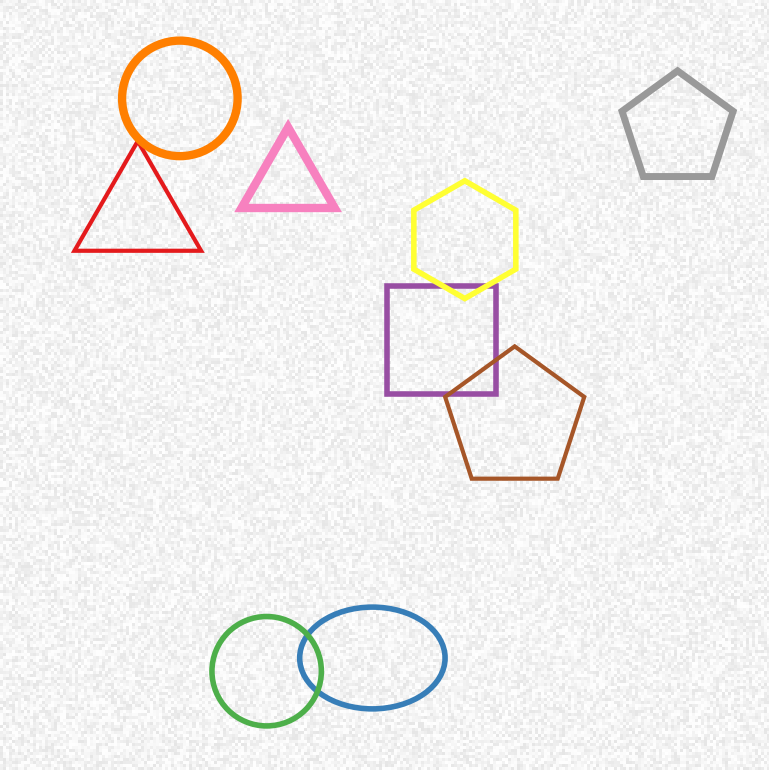[{"shape": "triangle", "thickness": 1.5, "radius": 0.47, "center": [0.179, 0.722]}, {"shape": "oval", "thickness": 2, "radius": 0.47, "center": [0.484, 0.145]}, {"shape": "circle", "thickness": 2, "radius": 0.36, "center": [0.346, 0.128]}, {"shape": "square", "thickness": 2, "radius": 0.35, "center": [0.574, 0.558]}, {"shape": "circle", "thickness": 3, "radius": 0.38, "center": [0.234, 0.872]}, {"shape": "hexagon", "thickness": 2, "radius": 0.38, "center": [0.604, 0.689]}, {"shape": "pentagon", "thickness": 1.5, "radius": 0.47, "center": [0.668, 0.455]}, {"shape": "triangle", "thickness": 3, "radius": 0.35, "center": [0.374, 0.765]}, {"shape": "pentagon", "thickness": 2.5, "radius": 0.38, "center": [0.88, 0.832]}]